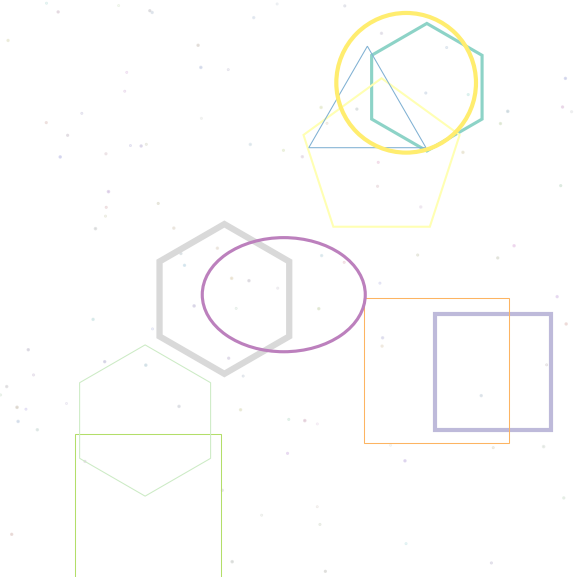[{"shape": "hexagon", "thickness": 1.5, "radius": 0.55, "center": [0.739, 0.848]}, {"shape": "pentagon", "thickness": 1, "radius": 0.71, "center": [0.661, 0.722]}, {"shape": "square", "thickness": 2, "radius": 0.5, "center": [0.854, 0.355]}, {"shape": "triangle", "thickness": 0.5, "radius": 0.59, "center": [0.636, 0.802]}, {"shape": "square", "thickness": 0.5, "radius": 0.63, "center": [0.755, 0.357]}, {"shape": "square", "thickness": 0.5, "radius": 0.63, "center": [0.257, 0.121]}, {"shape": "hexagon", "thickness": 3, "radius": 0.65, "center": [0.389, 0.481]}, {"shape": "oval", "thickness": 1.5, "radius": 0.71, "center": [0.491, 0.489]}, {"shape": "hexagon", "thickness": 0.5, "radius": 0.65, "center": [0.251, 0.271]}, {"shape": "circle", "thickness": 2, "radius": 0.6, "center": [0.703, 0.856]}]